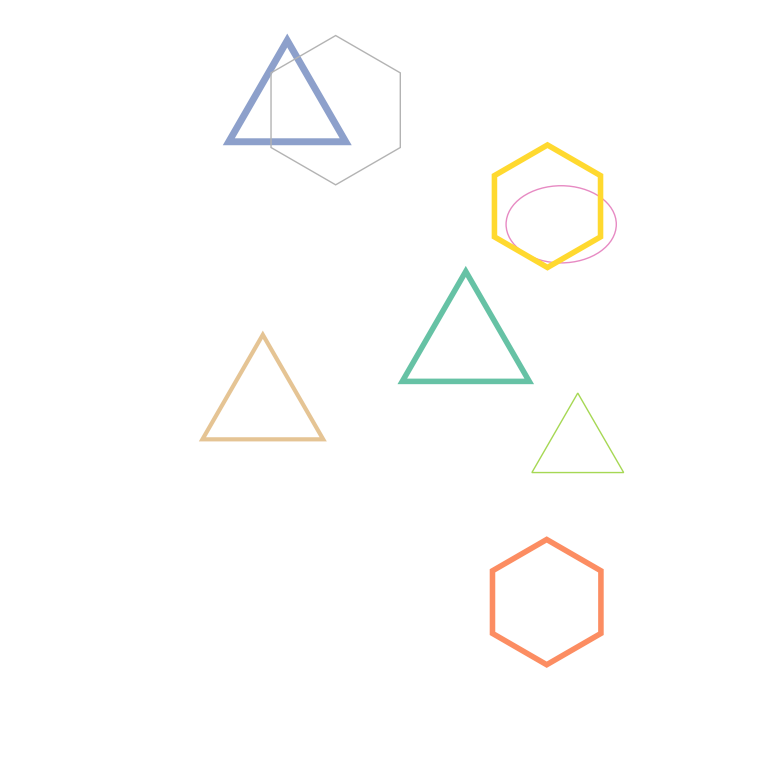[{"shape": "triangle", "thickness": 2, "radius": 0.48, "center": [0.605, 0.552]}, {"shape": "hexagon", "thickness": 2, "radius": 0.41, "center": [0.71, 0.218]}, {"shape": "triangle", "thickness": 2.5, "radius": 0.44, "center": [0.373, 0.86]}, {"shape": "oval", "thickness": 0.5, "radius": 0.36, "center": [0.729, 0.709]}, {"shape": "triangle", "thickness": 0.5, "radius": 0.34, "center": [0.75, 0.421]}, {"shape": "hexagon", "thickness": 2, "radius": 0.4, "center": [0.711, 0.732]}, {"shape": "triangle", "thickness": 1.5, "radius": 0.45, "center": [0.341, 0.475]}, {"shape": "hexagon", "thickness": 0.5, "radius": 0.48, "center": [0.436, 0.857]}]